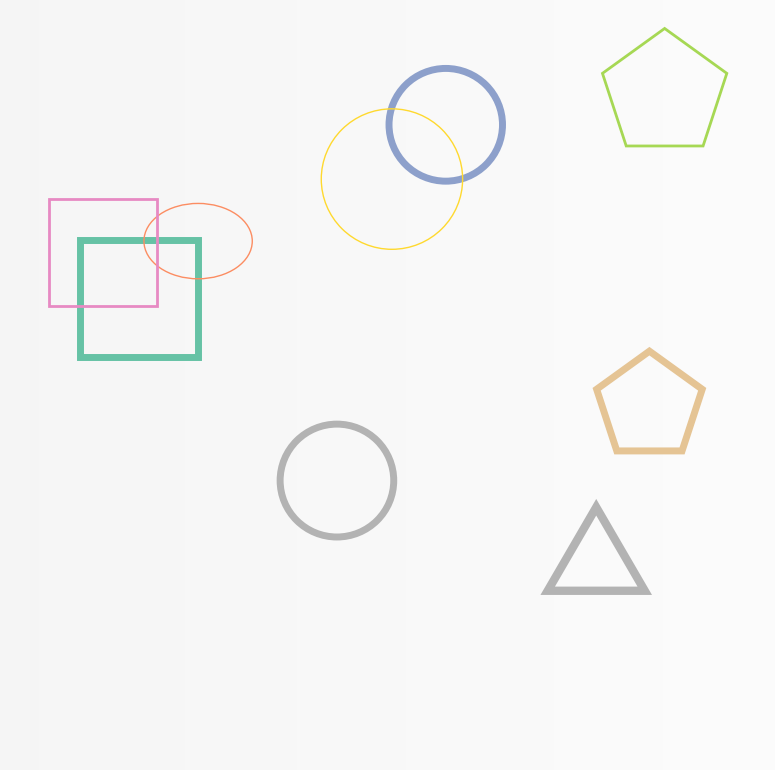[{"shape": "square", "thickness": 2.5, "radius": 0.38, "center": [0.18, 0.612]}, {"shape": "oval", "thickness": 0.5, "radius": 0.35, "center": [0.256, 0.687]}, {"shape": "circle", "thickness": 2.5, "radius": 0.37, "center": [0.575, 0.838]}, {"shape": "square", "thickness": 1, "radius": 0.35, "center": [0.133, 0.672]}, {"shape": "pentagon", "thickness": 1, "radius": 0.42, "center": [0.858, 0.879]}, {"shape": "circle", "thickness": 0.5, "radius": 0.46, "center": [0.506, 0.767]}, {"shape": "pentagon", "thickness": 2.5, "radius": 0.36, "center": [0.838, 0.472]}, {"shape": "triangle", "thickness": 3, "radius": 0.36, "center": [0.769, 0.269]}, {"shape": "circle", "thickness": 2.5, "radius": 0.37, "center": [0.435, 0.376]}]